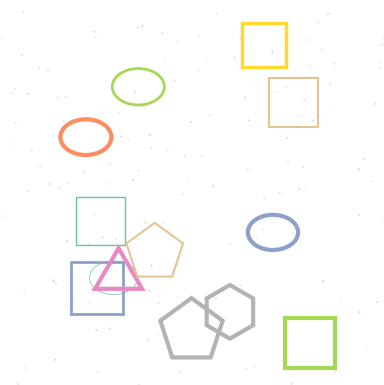[{"shape": "oval", "thickness": 0.5, "radius": 0.31, "center": [0.295, 0.278]}, {"shape": "square", "thickness": 1, "radius": 0.31, "center": [0.261, 0.425]}, {"shape": "oval", "thickness": 3, "radius": 0.33, "center": [0.223, 0.644]}, {"shape": "square", "thickness": 2, "radius": 0.33, "center": [0.252, 0.252]}, {"shape": "oval", "thickness": 3, "radius": 0.33, "center": [0.709, 0.396]}, {"shape": "triangle", "thickness": 3, "radius": 0.35, "center": [0.308, 0.285]}, {"shape": "square", "thickness": 3, "radius": 0.32, "center": [0.805, 0.109]}, {"shape": "oval", "thickness": 2, "radius": 0.34, "center": [0.359, 0.775]}, {"shape": "square", "thickness": 2.5, "radius": 0.29, "center": [0.686, 0.882]}, {"shape": "pentagon", "thickness": 1.5, "radius": 0.39, "center": [0.402, 0.344]}, {"shape": "square", "thickness": 1.5, "radius": 0.32, "center": [0.763, 0.733]}, {"shape": "pentagon", "thickness": 3, "radius": 0.43, "center": [0.497, 0.141]}, {"shape": "hexagon", "thickness": 3, "radius": 0.35, "center": [0.597, 0.19]}]